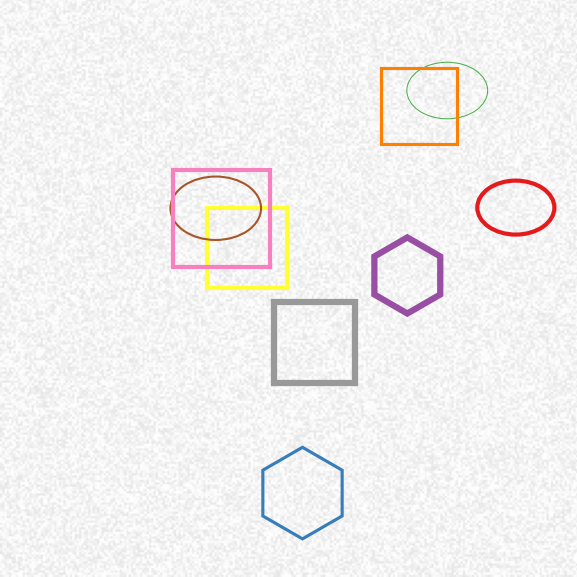[{"shape": "oval", "thickness": 2, "radius": 0.33, "center": [0.893, 0.64]}, {"shape": "hexagon", "thickness": 1.5, "radius": 0.4, "center": [0.524, 0.145]}, {"shape": "oval", "thickness": 0.5, "radius": 0.35, "center": [0.774, 0.842]}, {"shape": "hexagon", "thickness": 3, "radius": 0.33, "center": [0.705, 0.522]}, {"shape": "square", "thickness": 1.5, "radius": 0.33, "center": [0.725, 0.816]}, {"shape": "square", "thickness": 2, "radius": 0.34, "center": [0.428, 0.569]}, {"shape": "oval", "thickness": 1, "radius": 0.39, "center": [0.374, 0.639]}, {"shape": "square", "thickness": 2, "radius": 0.42, "center": [0.383, 0.621]}, {"shape": "square", "thickness": 3, "radius": 0.35, "center": [0.545, 0.405]}]